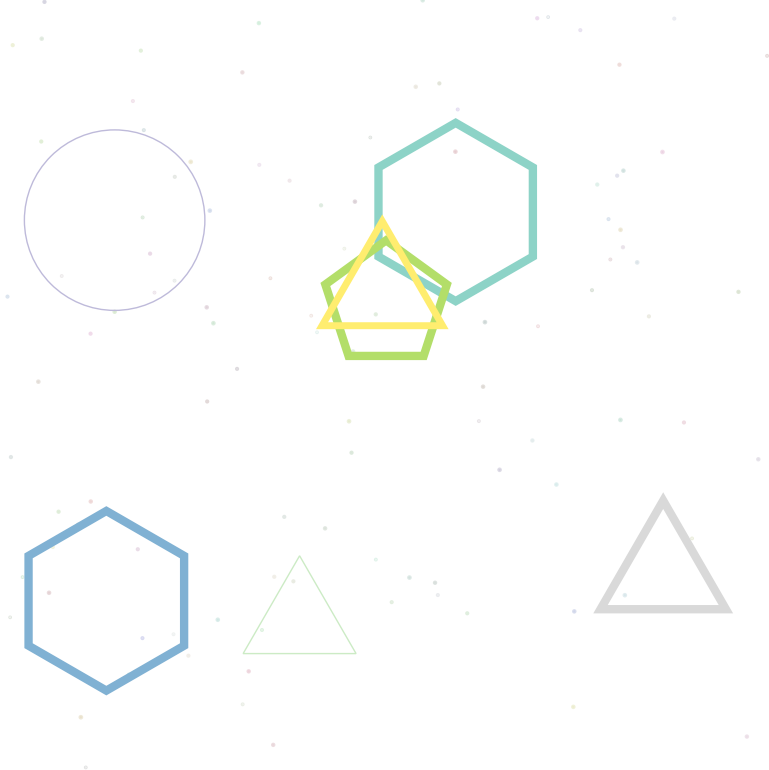[{"shape": "hexagon", "thickness": 3, "radius": 0.58, "center": [0.592, 0.725]}, {"shape": "circle", "thickness": 0.5, "radius": 0.59, "center": [0.149, 0.714]}, {"shape": "hexagon", "thickness": 3, "radius": 0.58, "center": [0.138, 0.22]}, {"shape": "pentagon", "thickness": 3, "radius": 0.41, "center": [0.501, 0.605]}, {"shape": "triangle", "thickness": 3, "radius": 0.47, "center": [0.861, 0.256]}, {"shape": "triangle", "thickness": 0.5, "radius": 0.42, "center": [0.389, 0.194]}, {"shape": "triangle", "thickness": 2.5, "radius": 0.45, "center": [0.497, 0.622]}]